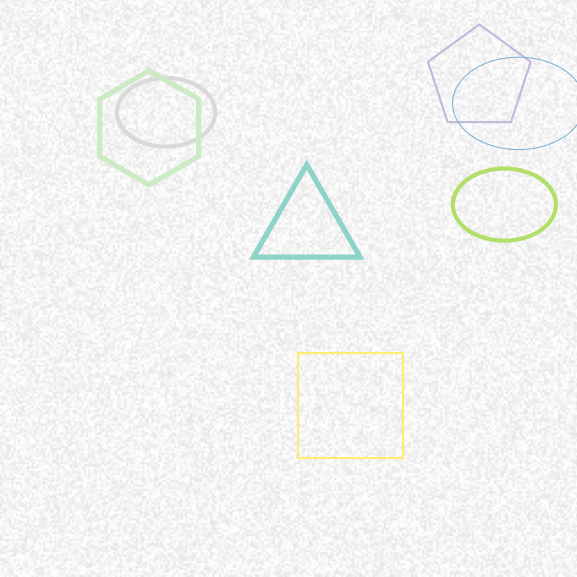[{"shape": "triangle", "thickness": 2.5, "radius": 0.53, "center": [0.531, 0.607]}, {"shape": "pentagon", "thickness": 1, "radius": 0.47, "center": [0.83, 0.863]}, {"shape": "oval", "thickness": 0.5, "radius": 0.57, "center": [0.898, 0.82]}, {"shape": "oval", "thickness": 2, "radius": 0.45, "center": [0.873, 0.645]}, {"shape": "oval", "thickness": 2, "radius": 0.43, "center": [0.288, 0.805]}, {"shape": "hexagon", "thickness": 2.5, "radius": 0.49, "center": [0.258, 0.778]}, {"shape": "square", "thickness": 1, "radius": 0.45, "center": [0.608, 0.297]}]